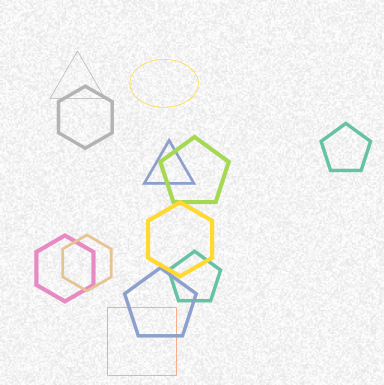[{"shape": "pentagon", "thickness": 2.5, "radius": 0.36, "center": [0.505, 0.276]}, {"shape": "pentagon", "thickness": 2.5, "radius": 0.34, "center": [0.898, 0.612]}, {"shape": "square", "thickness": 0.5, "radius": 0.45, "center": [0.367, 0.114]}, {"shape": "pentagon", "thickness": 2.5, "radius": 0.49, "center": [0.417, 0.207]}, {"shape": "triangle", "thickness": 2, "radius": 0.37, "center": [0.439, 0.561]}, {"shape": "hexagon", "thickness": 3, "radius": 0.43, "center": [0.169, 0.303]}, {"shape": "pentagon", "thickness": 3, "radius": 0.47, "center": [0.505, 0.551]}, {"shape": "hexagon", "thickness": 3, "radius": 0.48, "center": [0.468, 0.378]}, {"shape": "oval", "thickness": 0.5, "radius": 0.44, "center": [0.426, 0.783]}, {"shape": "hexagon", "thickness": 2, "radius": 0.36, "center": [0.226, 0.317]}, {"shape": "hexagon", "thickness": 2.5, "radius": 0.4, "center": [0.222, 0.696]}, {"shape": "triangle", "thickness": 0.5, "radius": 0.41, "center": [0.201, 0.785]}]